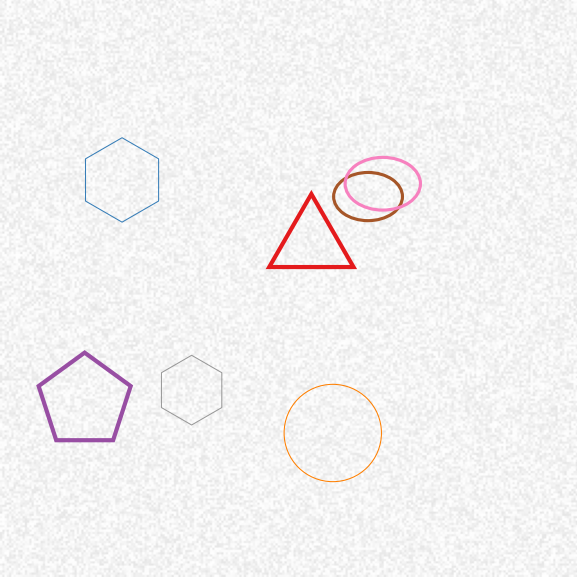[{"shape": "triangle", "thickness": 2, "radius": 0.42, "center": [0.539, 0.579]}, {"shape": "hexagon", "thickness": 0.5, "radius": 0.37, "center": [0.211, 0.688]}, {"shape": "pentagon", "thickness": 2, "radius": 0.42, "center": [0.147, 0.305]}, {"shape": "circle", "thickness": 0.5, "radius": 0.42, "center": [0.576, 0.249]}, {"shape": "oval", "thickness": 1.5, "radius": 0.3, "center": [0.637, 0.659]}, {"shape": "oval", "thickness": 1.5, "radius": 0.33, "center": [0.663, 0.681]}, {"shape": "hexagon", "thickness": 0.5, "radius": 0.3, "center": [0.332, 0.324]}]